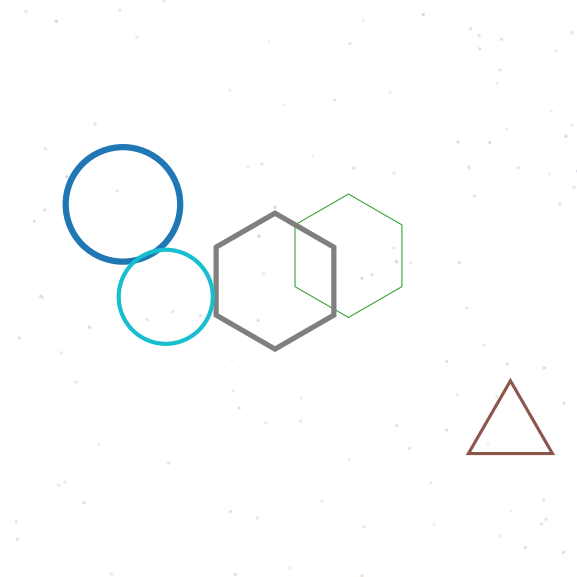[{"shape": "circle", "thickness": 3, "radius": 0.5, "center": [0.213, 0.645]}, {"shape": "hexagon", "thickness": 0.5, "radius": 0.53, "center": [0.603, 0.556]}, {"shape": "triangle", "thickness": 1.5, "radius": 0.42, "center": [0.884, 0.256]}, {"shape": "hexagon", "thickness": 2.5, "radius": 0.59, "center": [0.476, 0.512]}, {"shape": "circle", "thickness": 2, "radius": 0.41, "center": [0.287, 0.485]}]